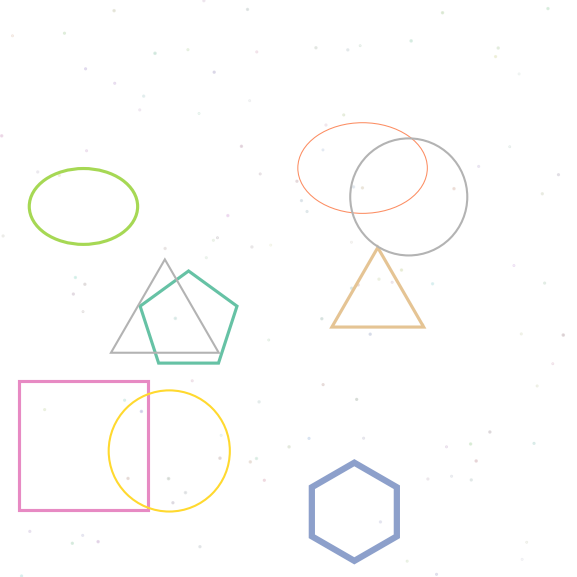[{"shape": "pentagon", "thickness": 1.5, "radius": 0.44, "center": [0.327, 0.442]}, {"shape": "oval", "thickness": 0.5, "radius": 0.56, "center": [0.628, 0.708]}, {"shape": "hexagon", "thickness": 3, "radius": 0.42, "center": [0.614, 0.113]}, {"shape": "square", "thickness": 1.5, "radius": 0.56, "center": [0.144, 0.227]}, {"shape": "oval", "thickness": 1.5, "radius": 0.47, "center": [0.145, 0.642]}, {"shape": "circle", "thickness": 1, "radius": 0.52, "center": [0.293, 0.218]}, {"shape": "triangle", "thickness": 1.5, "radius": 0.46, "center": [0.654, 0.479]}, {"shape": "triangle", "thickness": 1, "radius": 0.54, "center": [0.285, 0.442]}, {"shape": "circle", "thickness": 1, "radius": 0.51, "center": [0.708, 0.658]}]